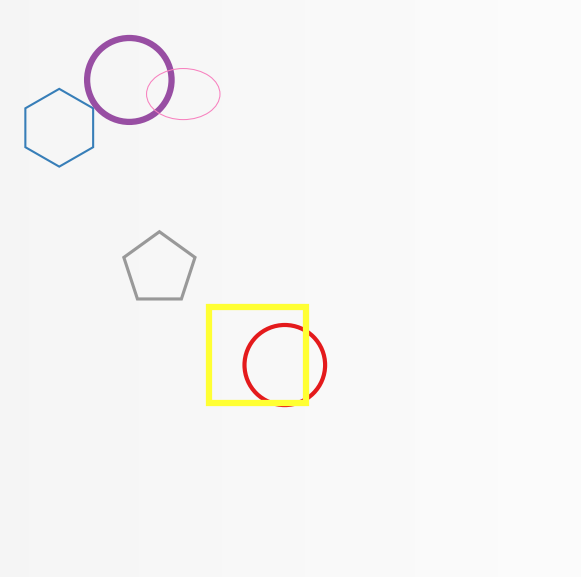[{"shape": "circle", "thickness": 2, "radius": 0.35, "center": [0.49, 0.367]}, {"shape": "hexagon", "thickness": 1, "radius": 0.34, "center": [0.102, 0.778]}, {"shape": "circle", "thickness": 3, "radius": 0.36, "center": [0.223, 0.861]}, {"shape": "square", "thickness": 3, "radius": 0.42, "center": [0.443, 0.384]}, {"shape": "oval", "thickness": 0.5, "radius": 0.32, "center": [0.315, 0.836]}, {"shape": "pentagon", "thickness": 1.5, "radius": 0.32, "center": [0.274, 0.534]}]